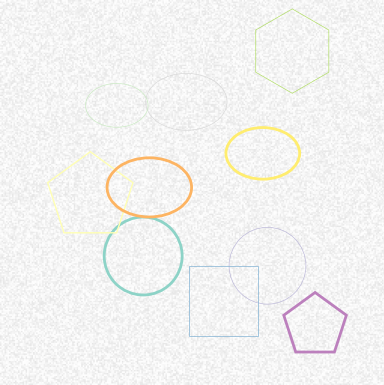[{"shape": "circle", "thickness": 2, "radius": 0.51, "center": [0.372, 0.335]}, {"shape": "pentagon", "thickness": 1, "radius": 0.58, "center": [0.235, 0.49]}, {"shape": "circle", "thickness": 0.5, "radius": 0.5, "center": [0.695, 0.31]}, {"shape": "square", "thickness": 0.5, "radius": 0.45, "center": [0.581, 0.218]}, {"shape": "oval", "thickness": 2, "radius": 0.55, "center": [0.388, 0.513]}, {"shape": "hexagon", "thickness": 0.5, "radius": 0.55, "center": [0.759, 0.867]}, {"shape": "oval", "thickness": 0.5, "radius": 0.53, "center": [0.484, 0.735]}, {"shape": "pentagon", "thickness": 2, "radius": 0.43, "center": [0.818, 0.155]}, {"shape": "oval", "thickness": 0.5, "radius": 0.41, "center": [0.303, 0.726]}, {"shape": "oval", "thickness": 2, "radius": 0.48, "center": [0.683, 0.602]}]